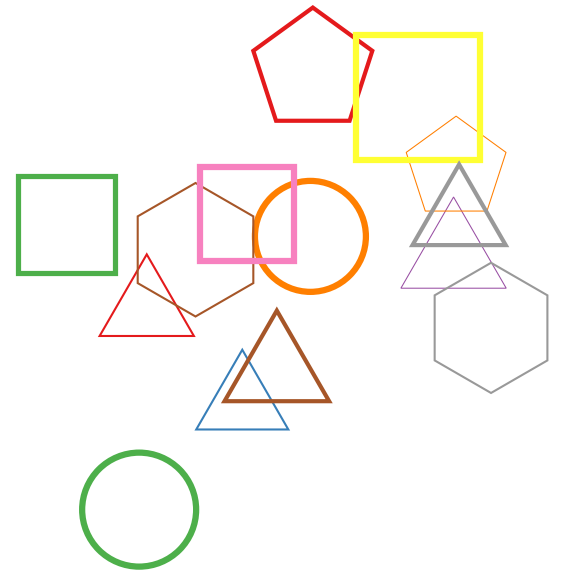[{"shape": "triangle", "thickness": 1, "radius": 0.47, "center": [0.254, 0.464]}, {"shape": "pentagon", "thickness": 2, "radius": 0.54, "center": [0.542, 0.878]}, {"shape": "triangle", "thickness": 1, "radius": 0.46, "center": [0.42, 0.301]}, {"shape": "circle", "thickness": 3, "radius": 0.49, "center": [0.241, 0.117]}, {"shape": "square", "thickness": 2.5, "radius": 0.42, "center": [0.115, 0.61]}, {"shape": "triangle", "thickness": 0.5, "radius": 0.53, "center": [0.785, 0.553]}, {"shape": "circle", "thickness": 3, "radius": 0.48, "center": [0.538, 0.59]}, {"shape": "pentagon", "thickness": 0.5, "radius": 0.45, "center": [0.79, 0.707]}, {"shape": "square", "thickness": 3, "radius": 0.54, "center": [0.724, 0.83]}, {"shape": "triangle", "thickness": 2, "radius": 0.52, "center": [0.479, 0.357]}, {"shape": "hexagon", "thickness": 1, "radius": 0.58, "center": [0.339, 0.567]}, {"shape": "square", "thickness": 3, "radius": 0.41, "center": [0.427, 0.628]}, {"shape": "triangle", "thickness": 2, "radius": 0.47, "center": [0.795, 0.621]}, {"shape": "hexagon", "thickness": 1, "radius": 0.56, "center": [0.85, 0.431]}]